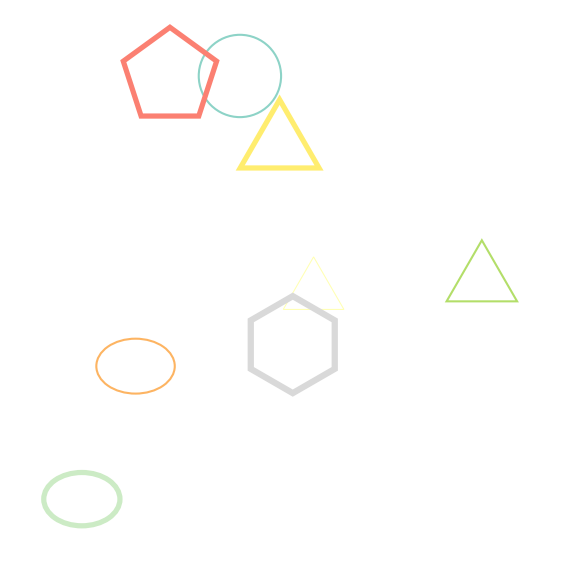[{"shape": "circle", "thickness": 1, "radius": 0.36, "center": [0.415, 0.868]}, {"shape": "triangle", "thickness": 0.5, "radius": 0.3, "center": [0.543, 0.494]}, {"shape": "pentagon", "thickness": 2.5, "radius": 0.42, "center": [0.294, 0.867]}, {"shape": "oval", "thickness": 1, "radius": 0.34, "center": [0.235, 0.365]}, {"shape": "triangle", "thickness": 1, "radius": 0.35, "center": [0.834, 0.513]}, {"shape": "hexagon", "thickness": 3, "radius": 0.42, "center": [0.507, 0.402]}, {"shape": "oval", "thickness": 2.5, "radius": 0.33, "center": [0.142, 0.135]}, {"shape": "triangle", "thickness": 2.5, "radius": 0.39, "center": [0.484, 0.748]}]